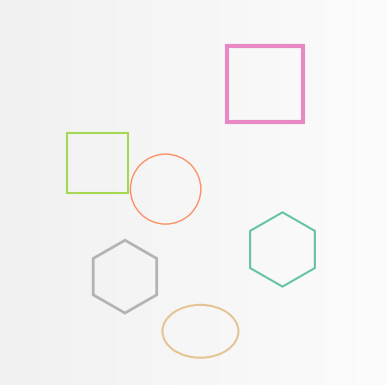[{"shape": "hexagon", "thickness": 1.5, "radius": 0.48, "center": [0.729, 0.352]}, {"shape": "circle", "thickness": 1, "radius": 0.45, "center": [0.427, 0.509]}, {"shape": "square", "thickness": 3, "radius": 0.49, "center": [0.683, 0.782]}, {"shape": "square", "thickness": 1.5, "radius": 0.39, "center": [0.252, 0.577]}, {"shape": "oval", "thickness": 1.5, "radius": 0.49, "center": [0.517, 0.14]}, {"shape": "hexagon", "thickness": 2, "radius": 0.47, "center": [0.322, 0.281]}]